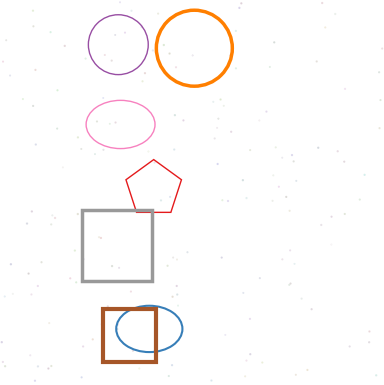[{"shape": "pentagon", "thickness": 1, "radius": 0.38, "center": [0.399, 0.51]}, {"shape": "oval", "thickness": 1.5, "radius": 0.43, "center": [0.388, 0.146]}, {"shape": "circle", "thickness": 1, "radius": 0.39, "center": [0.307, 0.884]}, {"shape": "circle", "thickness": 2.5, "radius": 0.49, "center": [0.505, 0.875]}, {"shape": "square", "thickness": 3, "radius": 0.34, "center": [0.336, 0.129]}, {"shape": "oval", "thickness": 1, "radius": 0.45, "center": [0.313, 0.677]}, {"shape": "square", "thickness": 2.5, "radius": 0.46, "center": [0.305, 0.362]}]